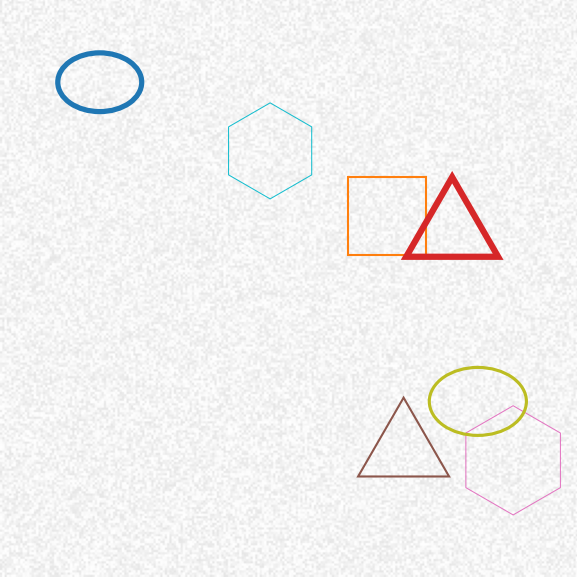[{"shape": "oval", "thickness": 2.5, "radius": 0.36, "center": [0.173, 0.857]}, {"shape": "square", "thickness": 1, "radius": 0.34, "center": [0.67, 0.625]}, {"shape": "triangle", "thickness": 3, "radius": 0.46, "center": [0.783, 0.6]}, {"shape": "triangle", "thickness": 1, "radius": 0.45, "center": [0.699, 0.22]}, {"shape": "hexagon", "thickness": 0.5, "radius": 0.47, "center": [0.889, 0.202]}, {"shape": "oval", "thickness": 1.5, "radius": 0.42, "center": [0.827, 0.304]}, {"shape": "hexagon", "thickness": 0.5, "radius": 0.42, "center": [0.468, 0.738]}]